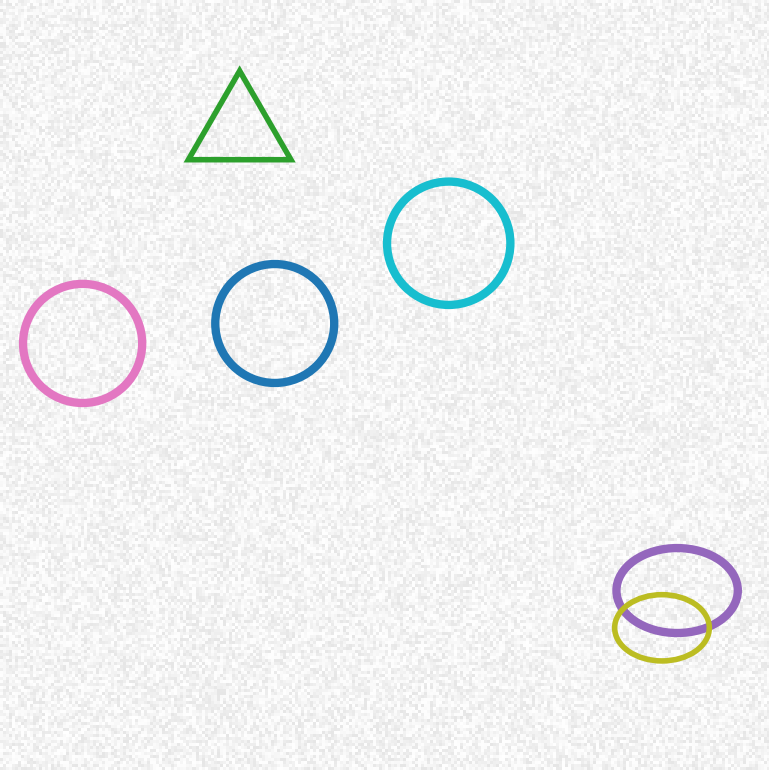[{"shape": "circle", "thickness": 3, "radius": 0.39, "center": [0.357, 0.58]}, {"shape": "triangle", "thickness": 2, "radius": 0.38, "center": [0.311, 0.831]}, {"shape": "oval", "thickness": 3, "radius": 0.39, "center": [0.879, 0.233]}, {"shape": "circle", "thickness": 3, "radius": 0.39, "center": [0.107, 0.554]}, {"shape": "oval", "thickness": 2, "radius": 0.31, "center": [0.86, 0.185]}, {"shape": "circle", "thickness": 3, "radius": 0.4, "center": [0.583, 0.684]}]